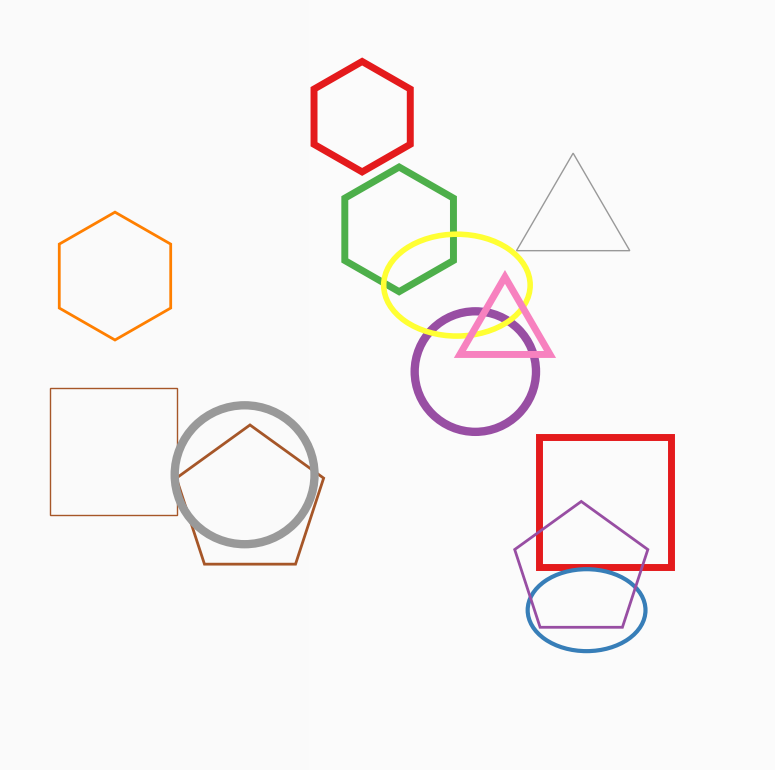[{"shape": "hexagon", "thickness": 2.5, "radius": 0.36, "center": [0.467, 0.848]}, {"shape": "square", "thickness": 2.5, "radius": 0.42, "center": [0.781, 0.348]}, {"shape": "oval", "thickness": 1.5, "radius": 0.38, "center": [0.757, 0.208]}, {"shape": "hexagon", "thickness": 2.5, "radius": 0.4, "center": [0.515, 0.702]}, {"shape": "circle", "thickness": 3, "radius": 0.39, "center": [0.613, 0.517]}, {"shape": "pentagon", "thickness": 1, "radius": 0.45, "center": [0.75, 0.258]}, {"shape": "hexagon", "thickness": 1, "radius": 0.42, "center": [0.148, 0.641]}, {"shape": "oval", "thickness": 2, "radius": 0.47, "center": [0.59, 0.63]}, {"shape": "square", "thickness": 0.5, "radius": 0.41, "center": [0.146, 0.414]}, {"shape": "pentagon", "thickness": 1, "radius": 0.5, "center": [0.323, 0.348]}, {"shape": "triangle", "thickness": 2.5, "radius": 0.34, "center": [0.652, 0.573]}, {"shape": "triangle", "thickness": 0.5, "radius": 0.42, "center": [0.74, 0.717]}, {"shape": "circle", "thickness": 3, "radius": 0.45, "center": [0.316, 0.383]}]